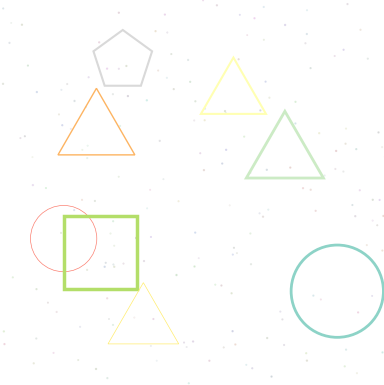[{"shape": "circle", "thickness": 2, "radius": 0.6, "center": [0.876, 0.244]}, {"shape": "triangle", "thickness": 1.5, "radius": 0.49, "center": [0.606, 0.753]}, {"shape": "circle", "thickness": 0.5, "radius": 0.43, "center": [0.165, 0.38]}, {"shape": "triangle", "thickness": 1, "radius": 0.58, "center": [0.25, 0.655]}, {"shape": "square", "thickness": 2.5, "radius": 0.48, "center": [0.262, 0.345]}, {"shape": "pentagon", "thickness": 1.5, "radius": 0.4, "center": [0.319, 0.842]}, {"shape": "triangle", "thickness": 2, "radius": 0.58, "center": [0.74, 0.595]}, {"shape": "triangle", "thickness": 0.5, "radius": 0.53, "center": [0.372, 0.16]}]